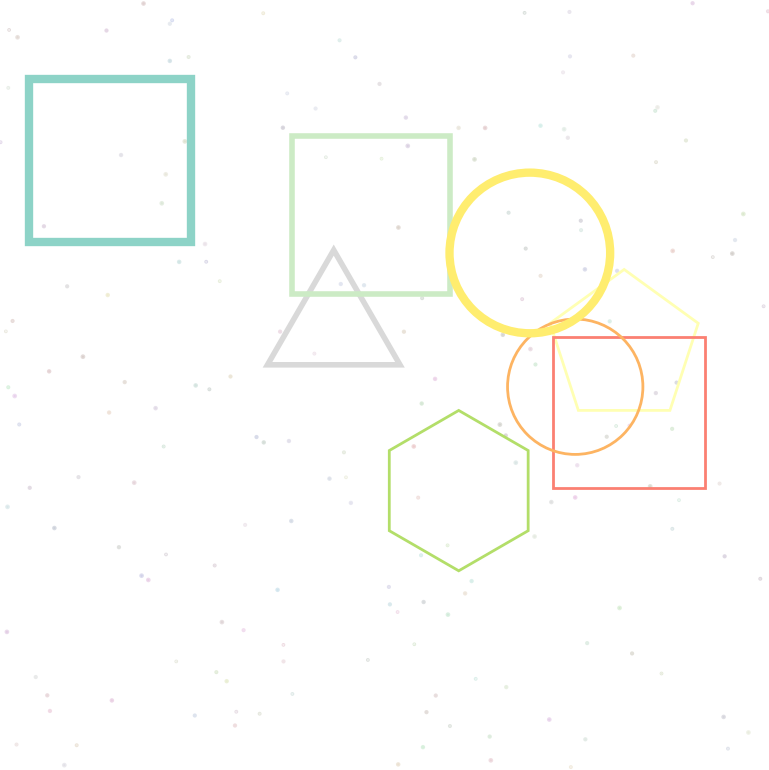[{"shape": "square", "thickness": 3, "radius": 0.53, "center": [0.143, 0.792]}, {"shape": "pentagon", "thickness": 1, "radius": 0.51, "center": [0.811, 0.549]}, {"shape": "square", "thickness": 1, "radius": 0.49, "center": [0.817, 0.464]}, {"shape": "circle", "thickness": 1, "radius": 0.44, "center": [0.747, 0.498]}, {"shape": "hexagon", "thickness": 1, "radius": 0.52, "center": [0.596, 0.363]}, {"shape": "triangle", "thickness": 2, "radius": 0.5, "center": [0.433, 0.576]}, {"shape": "square", "thickness": 2, "radius": 0.51, "center": [0.482, 0.721]}, {"shape": "circle", "thickness": 3, "radius": 0.52, "center": [0.688, 0.671]}]